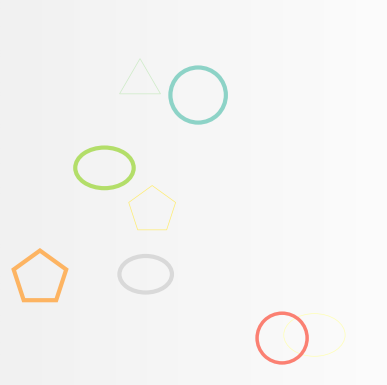[{"shape": "circle", "thickness": 3, "radius": 0.36, "center": [0.511, 0.753]}, {"shape": "oval", "thickness": 0.5, "radius": 0.4, "center": [0.811, 0.13]}, {"shape": "circle", "thickness": 2.5, "radius": 0.32, "center": [0.728, 0.122]}, {"shape": "pentagon", "thickness": 3, "radius": 0.36, "center": [0.103, 0.278]}, {"shape": "oval", "thickness": 3, "radius": 0.38, "center": [0.27, 0.564]}, {"shape": "oval", "thickness": 3, "radius": 0.34, "center": [0.376, 0.288]}, {"shape": "triangle", "thickness": 0.5, "radius": 0.31, "center": [0.361, 0.787]}, {"shape": "pentagon", "thickness": 0.5, "radius": 0.32, "center": [0.393, 0.454]}]